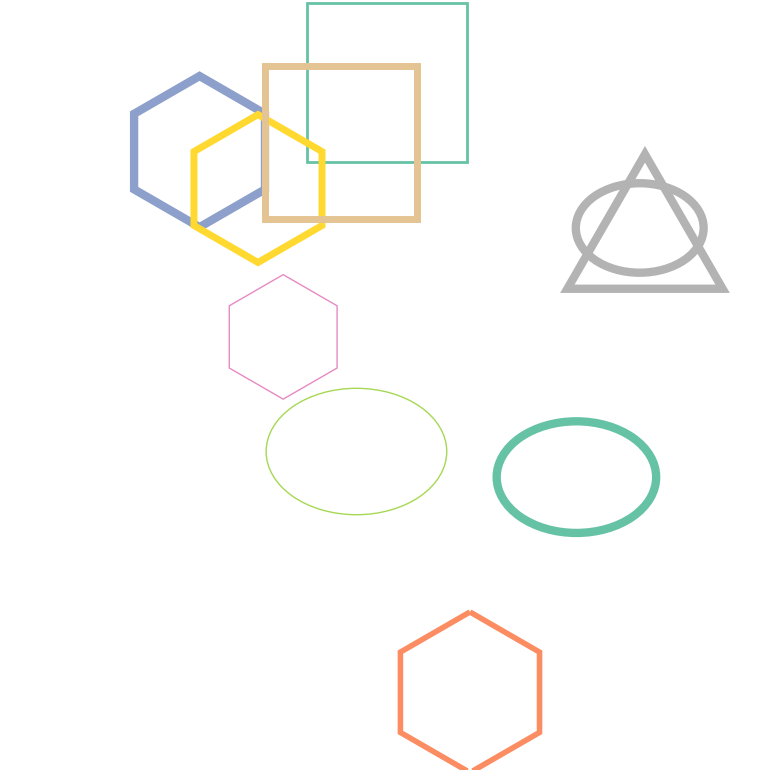[{"shape": "oval", "thickness": 3, "radius": 0.52, "center": [0.749, 0.38]}, {"shape": "square", "thickness": 1, "radius": 0.52, "center": [0.503, 0.893]}, {"shape": "hexagon", "thickness": 2, "radius": 0.52, "center": [0.61, 0.101]}, {"shape": "hexagon", "thickness": 3, "radius": 0.49, "center": [0.259, 0.803]}, {"shape": "hexagon", "thickness": 0.5, "radius": 0.4, "center": [0.368, 0.562]}, {"shape": "oval", "thickness": 0.5, "radius": 0.59, "center": [0.463, 0.414]}, {"shape": "hexagon", "thickness": 2.5, "radius": 0.48, "center": [0.335, 0.755]}, {"shape": "square", "thickness": 2.5, "radius": 0.5, "center": [0.443, 0.815]}, {"shape": "oval", "thickness": 3, "radius": 0.42, "center": [0.831, 0.704]}, {"shape": "triangle", "thickness": 3, "radius": 0.58, "center": [0.838, 0.683]}]